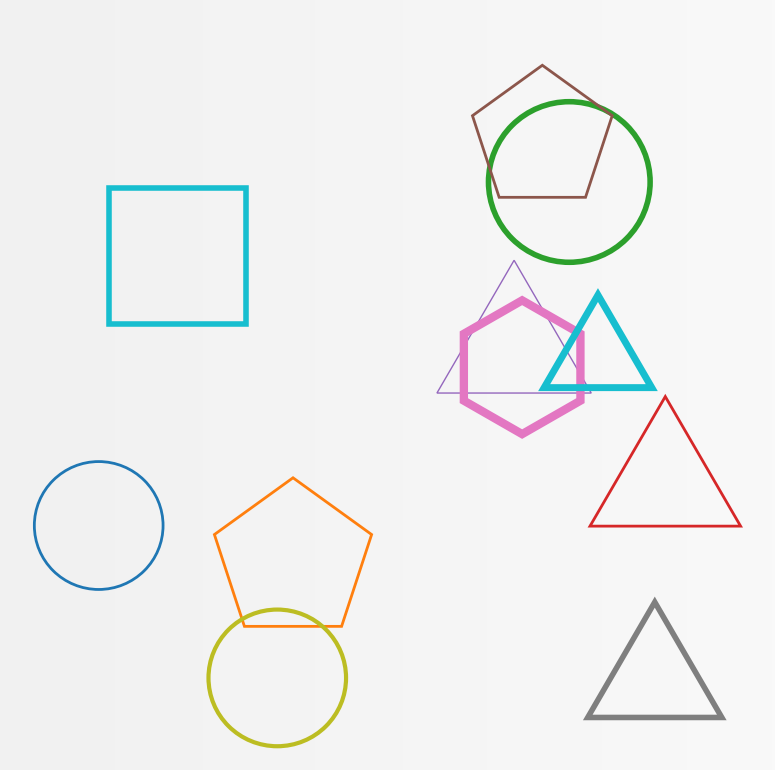[{"shape": "circle", "thickness": 1, "radius": 0.42, "center": [0.127, 0.318]}, {"shape": "pentagon", "thickness": 1, "radius": 0.53, "center": [0.378, 0.273]}, {"shape": "circle", "thickness": 2, "radius": 0.52, "center": [0.735, 0.764]}, {"shape": "triangle", "thickness": 1, "radius": 0.56, "center": [0.858, 0.373]}, {"shape": "triangle", "thickness": 0.5, "radius": 0.57, "center": [0.663, 0.547]}, {"shape": "pentagon", "thickness": 1, "radius": 0.47, "center": [0.7, 0.82]}, {"shape": "hexagon", "thickness": 3, "radius": 0.43, "center": [0.674, 0.523]}, {"shape": "triangle", "thickness": 2, "radius": 0.5, "center": [0.845, 0.118]}, {"shape": "circle", "thickness": 1.5, "radius": 0.44, "center": [0.358, 0.12]}, {"shape": "square", "thickness": 2, "radius": 0.44, "center": [0.23, 0.668]}, {"shape": "triangle", "thickness": 2.5, "radius": 0.4, "center": [0.772, 0.537]}]